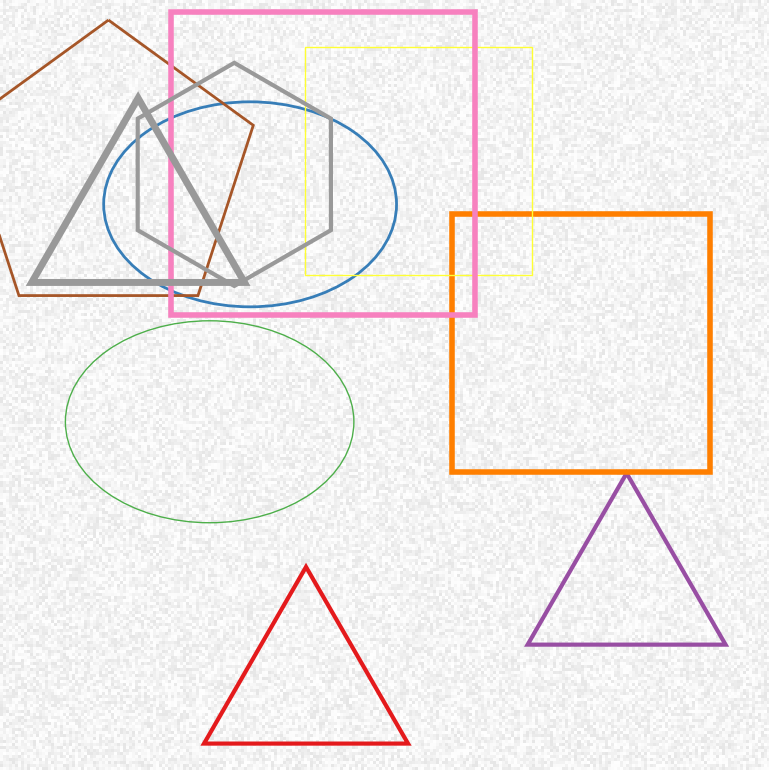[{"shape": "triangle", "thickness": 1.5, "radius": 0.76, "center": [0.397, 0.111]}, {"shape": "oval", "thickness": 1, "radius": 0.95, "center": [0.325, 0.735]}, {"shape": "oval", "thickness": 0.5, "radius": 0.94, "center": [0.272, 0.452]}, {"shape": "triangle", "thickness": 1.5, "radius": 0.74, "center": [0.814, 0.237]}, {"shape": "square", "thickness": 2, "radius": 0.84, "center": [0.754, 0.555]}, {"shape": "square", "thickness": 0.5, "radius": 0.74, "center": [0.544, 0.791]}, {"shape": "pentagon", "thickness": 1, "radius": 0.99, "center": [0.141, 0.776]}, {"shape": "square", "thickness": 2, "radius": 0.99, "center": [0.419, 0.788]}, {"shape": "hexagon", "thickness": 1.5, "radius": 0.72, "center": [0.304, 0.774]}, {"shape": "triangle", "thickness": 2.5, "radius": 0.8, "center": [0.179, 0.713]}]